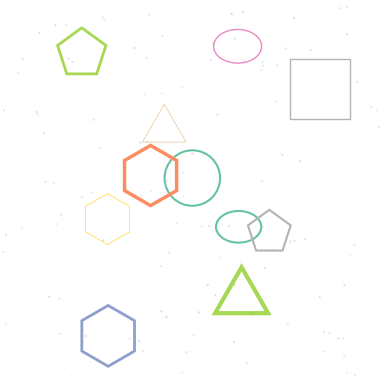[{"shape": "oval", "thickness": 1.5, "radius": 0.29, "center": [0.62, 0.411]}, {"shape": "circle", "thickness": 1.5, "radius": 0.36, "center": [0.5, 0.538]}, {"shape": "hexagon", "thickness": 2.5, "radius": 0.39, "center": [0.391, 0.544]}, {"shape": "hexagon", "thickness": 2, "radius": 0.39, "center": [0.281, 0.128]}, {"shape": "oval", "thickness": 1, "radius": 0.31, "center": [0.617, 0.88]}, {"shape": "pentagon", "thickness": 2, "radius": 0.33, "center": [0.212, 0.862]}, {"shape": "triangle", "thickness": 3, "radius": 0.4, "center": [0.627, 0.226]}, {"shape": "hexagon", "thickness": 0.5, "radius": 0.33, "center": [0.279, 0.431]}, {"shape": "triangle", "thickness": 0.5, "radius": 0.33, "center": [0.427, 0.664]}, {"shape": "pentagon", "thickness": 1.5, "radius": 0.29, "center": [0.7, 0.397]}, {"shape": "square", "thickness": 1, "radius": 0.38, "center": [0.831, 0.769]}]